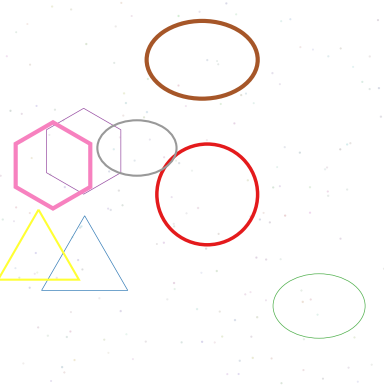[{"shape": "circle", "thickness": 2.5, "radius": 0.65, "center": [0.538, 0.495]}, {"shape": "triangle", "thickness": 0.5, "radius": 0.65, "center": [0.22, 0.31]}, {"shape": "oval", "thickness": 0.5, "radius": 0.6, "center": [0.829, 0.205]}, {"shape": "hexagon", "thickness": 0.5, "radius": 0.56, "center": [0.217, 0.607]}, {"shape": "triangle", "thickness": 1.5, "radius": 0.61, "center": [0.1, 0.334]}, {"shape": "oval", "thickness": 3, "radius": 0.72, "center": [0.525, 0.845]}, {"shape": "hexagon", "thickness": 3, "radius": 0.56, "center": [0.138, 0.57]}, {"shape": "oval", "thickness": 1.5, "radius": 0.51, "center": [0.356, 0.616]}]